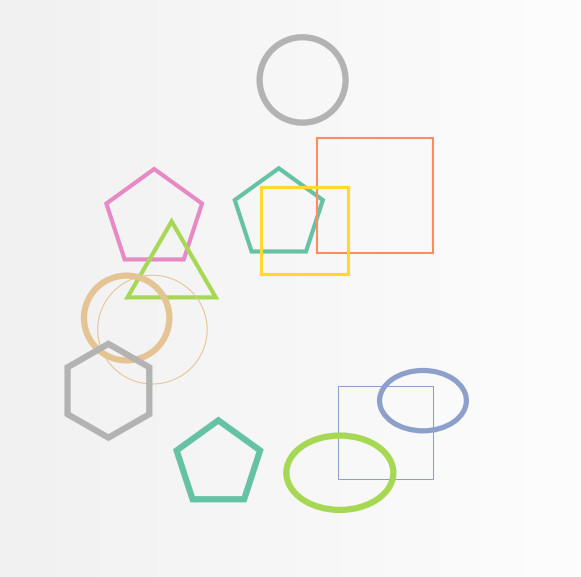[{"shape": "pentagon", "thickness": 2, "radius": 0.4, "center": [0.48, 0.628]}, {"shape": "pentagon", "thickness": 3, "radius": 0.38, "center": [0.376, 0.196]}, {"shape": "square", "thickness": 1, "radius": 0.5, "center": [0.645, 0.661]}, {"shape": "square", "thickness": 0.5, "radius": 0.41, "center": [0.663, 0.25]}, {"shape": "oval", "thickness": 2.5, "radius": 0.37, "center": [0.728, 0.305]}, {"shape": "pentagon", "thickness": 2, "radius": 0.43, "center": [0.265, 0.62]}, {"shape": "oval", "thickness": 3, "radius": 0.46, "center": [0.585, 0.181]}, {"shape": "triangle", "thickness": 2, "radius": 0.44, "center": [0.295, 0.528]}, {"shape": "square", "thickness": 1.5, "radius": 0.38, "center": [0.524, 0.599]}, {"shape": "circle", "thickness": 3, "radius": 0.37, "center": [0.218, 0.448]}, {"shape": "circle", "thickness": 0.5, "radius": 0.47, "center": [0.262, 0.428]}, {"shape": "circle", "thickness": 3, "radius": 0.37, "center": [0.521, 0.861]}, {"shape": "hexagon", "thickness": 3, "radius": 0.41, "center": [0.187, 0.322]}]